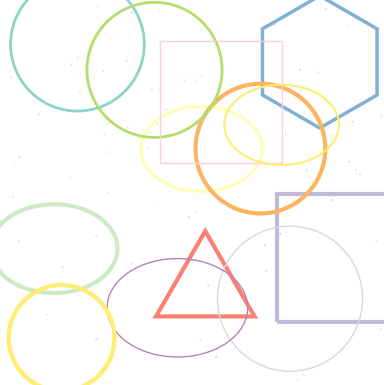[{"shape": "circle", "thickness": 2, "radius": 0.87, "center": [0.201, 0.885]}, {"shape": "oval", "thickness": 2, "radius": 0.79, "center": [0.523, 0.613]}, {"shape": "square", "thickness": 3, "radius": 0.83, "center": [0.885, 0.33]}, {"shape": "triangle", "thickness": 3, "radius": 0.74, "center": [0.533, 0.252]}, {"shape": "hexagon", "thickness": 2.5, "radius": 0.86, "center": [0.831, 0.839]}, {"shape": "circle", "thickness": 3, "radius": 0.84, "center": [0.676, 0.614]}, {"shape": "circle", "thickness": 2, "radius": 0.88, "center": [0.401, 0.818]}, {"shape": "square", "thickness": 1, "radius": 0.8, "center": [0.574, 0.735]}, {"shape": "circle", "thickness": 1, "radius": 0.94, "center": [0.753, 0.224]}, {"shape": "oval", "thickness": 1, "radius": 0.91, "center": [0.461, 0.201]}, {"shape": "oval", "thickness": 3, "radius": 0.82, "center": [0.14, 0.354]}, {"shape": "oval", "thickness": 1.5, "radius": 0.74, "center": [0.731, 0.676]}, {"shape": "circle", "thickness": 3, "radius": 0.69, "center": [0.16, 0.122]}]